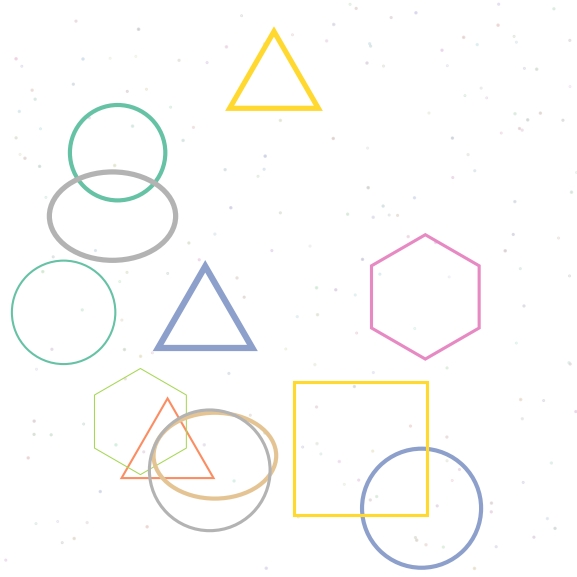[{"shape": "circle", "thickness": 1, "radius": 0.45, "center": [0.11, 0.458]}, {"shape": "circle", "thickness": 2, "radius": 0.41, "center": [0.204, 0.735]}, {"shape": "triangle", "thickness": 1, "radius": 0.46, "center": [0.29, 0.217]}, {"shape": "circle", "thickness": 2, "radius": 0.52, "center": [0.73, 0.119]}, {"shape": "triangle", "thickness": 3, "radius": 0.47, "center": [0.355, 0.444]}, {"shape": "hexagon", "thickness": 1.5, "radius": 0.54, "center": [0.736, 0.485]}, {"shape": "hexagon", "thickness": 0.5, "radius": 0.46, "center": [0.243, 0.269]}, {"shape": "square", "thickness": 1.5, "radius": 0.58, "center": [0.624, 0.223]}, {"shape": "triangle", "thickness": 2.5, "radius": 0.44, "center": [0.474, 0.856]}, {"shape": "oval", "thickness": 2, "radius": 0.53, "center": [0.372, 0.21]}, {"shape": "oval", "thickness": 2.5, "radius": 0.55, "center": [0.195, 0.625]}, {"shape": "circle", "thickness": 1.5, "radius": 0.52, "center": [0.363, 0.185]}]